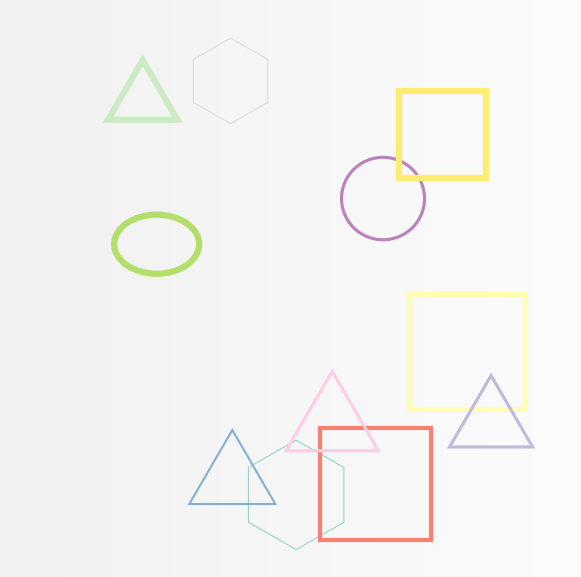[{"shape": "hexagon", "thickness": 0.5, "radius": 0.47, "center": [0.51, 0.142]}, {"shape": "square", "thickness": 2.5, "radius": 0.5, "center": [0.803, 0.39]}, {"shape": "triangle", "thickness": 1.5, "radius": 0.41, "center": [0.845, 0.266]}, {"shape": "square", "thickness": 2, "radius": 0.48, "center": [0.646, 0.161]}, {"shape": "triangle", "thickness": 1, "radius": 0.43, "center": [0.4, 0.169]}, {"shape": "oval", "thickness": 3, "radius": 0.37, "center": [0.269, 0.576]}, {"shape": "triangle", "thickness": 1.5, "radius": 0.46, "center": [0.572, 0.264]}, {"shape": "hexagon", "thickness": 0.5, "radius": 0.37, "center": [0.397, 0.859]}, {"shape": "circle", "thickness": 1.5, "radius": 0.36, "center": [0.659, 0.655]}, {"shape": "triangle", "thickness": 3, "radius": 0.34, "center": [0.246, 0.826]}, {"shape": "square", "thickness": 3, "radius": 0.38, "center": [0.762, 0.766]}]